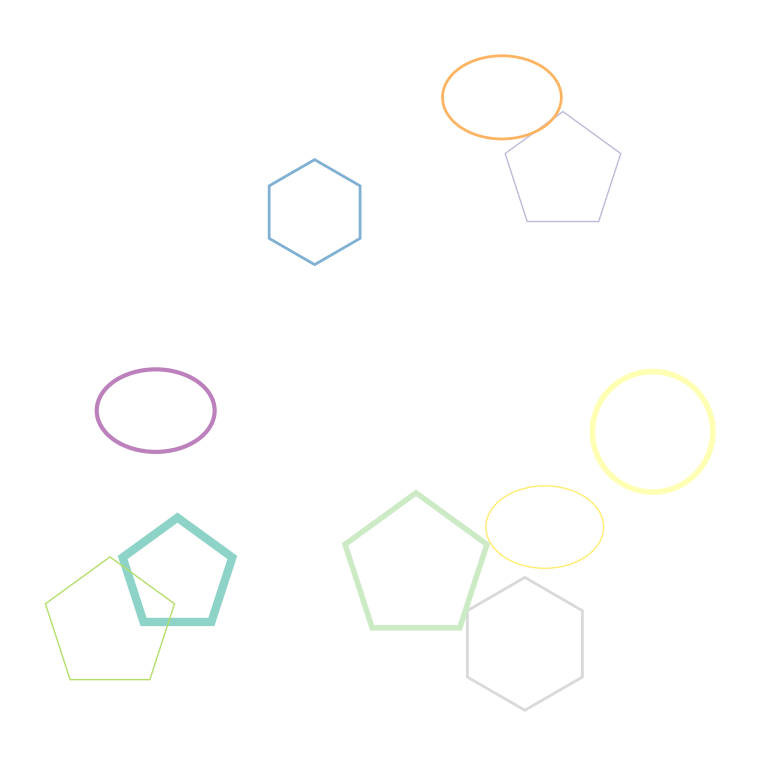[{"shape": "pentagon", "thickness": 3, "radius": 0.37, "center": [0.23, 0.253]}, {"shape": "circle", "thickness": 2, "radius": 0.39, "center": [0.848, 0.439]}, {"shape": "pentagon", "thickness": 0.5, "radius": 0.39, "center": [0.731, 0.776]}, {"shape": "hexagon", "thickness": 1, "radius": 0.34, "center": [0.409, 0.725]}, {"shape": "oval", "thickness": 1, "radius": 0.39, "center": [0.652, 0.874]}, {"shape": "pentagon", "thickness": 0.5, "radius": 0.44, "center": [0.143, 0.189]}, {"shape": "hexagon", "thickness": 1, "radius": 0.43, "center": [0.682, 0.164]}, {"shape": "oval", "thickness": 1.5, "radius": 0.38, "center": [0.202, 0.467]}, {"shape": "pentagon", "thickness": 2, "radius": 0.48, "center": [0.54, 0.263]}, {"shape": "oval", "thickness": 0.5, "radius": 0.38, "center": [0.707, 0.315]}]